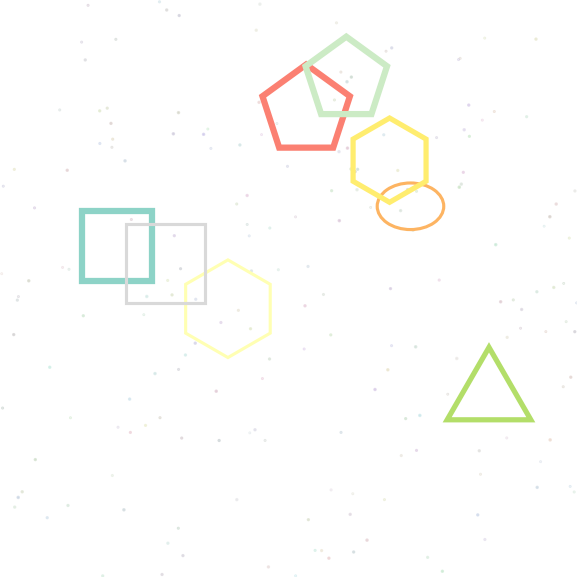[{"shape": "square", "thickness": 3, "radius": 0.3, "center": [0.203, 0.573]}, {"shape": "hexagon", "thickness": 1.5, "radius": 0.42, "center": [0.395, 0.465]}, {"shape": "pentagon", "thickness": 3, "radius": 0.4, "center": [0.53, 0.808]}, {"shape": "oval", "thickness": 1.5, "radius": 0.29, "center": [0.711, 0.642]}, {"shape": "triangle", "thickness": 2.5, "radius": 0.42, "center": [0.847, 0.314]}, {"shape": "square", "thickness": 1.5, "radius": 0.34, "center": [0.286, 0.543]}, {"shape": "pentagon", "thickness": 3, "radius": 0.37, "center": [0.6, 0.862]}, {"shape": "hexagon", "thickness": 2.5, "radius": 0.36, "center": [0.675, 0.722]}]